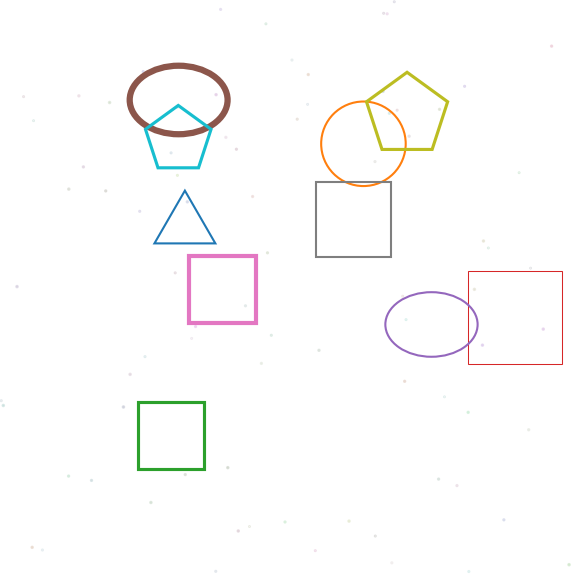[{"shape": "triangle", "thickness": 1, "radius": 0.3, "center": [0.32, 0.608]}, {"shape": "circle", "thickness": 1, "radius": 0.37, "center": [0.629, 0.75]}, {"shape": "square", "thickness": 1.5, "radius": 0.29, "center": [0.296, 0.245]}, {"shape": "square", "thickness": 0.5, "radius": 0.41, "center": [0.891, 0.45]}, {"shape": "oval", "thickness": 1, "radius": 0.4, "center": [0.747, 0.437]}, {"shape": "oval", "thickness": 3, "radius": 0.42, "center": [0.309, 0.826]}, {"shape": "square", "thickness": 2, "radius": 0.29, "center": [0.385, 0.497]}, {"shape": "square", "thickness": 1, "radius": 0.32, "center": [0.612, 0.619]}, {"shape": "pentagon", "thickness": 1.5, "radius": 0.37, "center": [0.705, 0.8]}, {"shape": "pentagon", "thickness": 1.5, "radius": 0.3, "center": [0.309, 0.757]}]